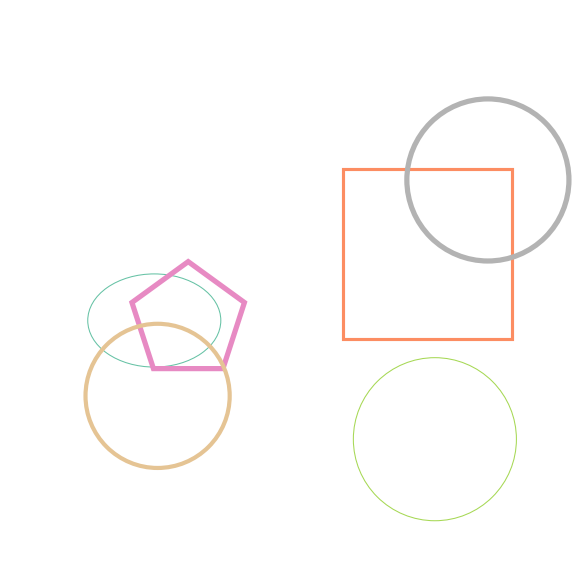[{"shape": "oval", "thickness": 0.5, "radius": 0.58, "center": [0.267, 0.444]}, {"shape": "square", "thickness": 1.5, "radius": 0.73, "center": [0.74, 0.559]}, {"shape": "pentagon", "thickness": 2.5, "radius": 0.51, "center": [0.326, 0.444]}, {"shape": "circle", "thickness": 0.5, "radius": 0.71, "center": [0.753, 0.239]}, {"shape": "circle", "thickness": 2, "radius": 0.62, "center": [0.273, 0.314]}, {"shape": "circle", "thickness": 2.5, "radius": 0.7, "center": [0.845, 0.688]}]